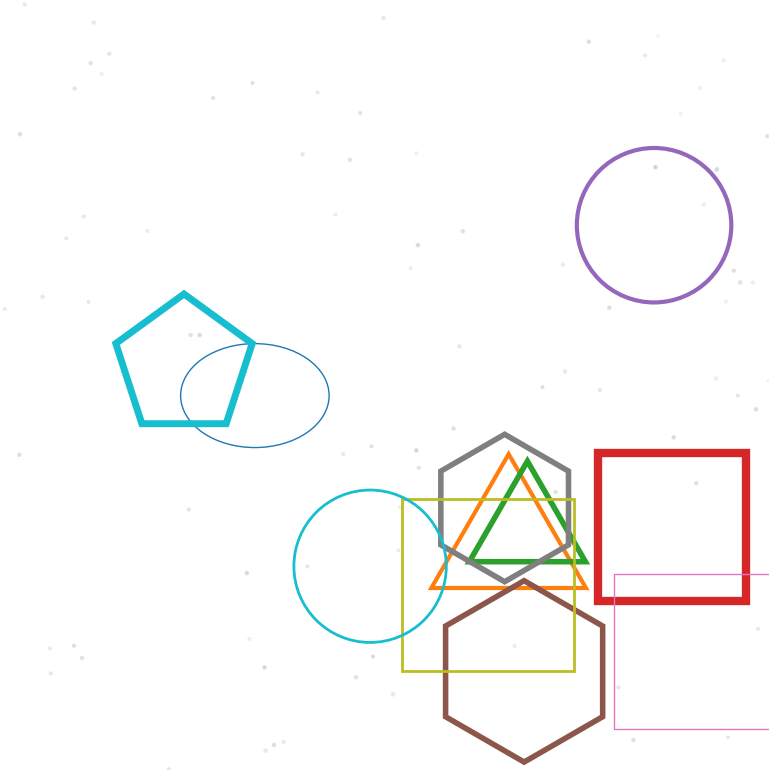[{"shape": "oval", "thickness": 0.5, "radius": 0.48, "center": [0.331, 0.486]}, {"shape": "triangle", "thickness": 1.5, "radius": 0.58, "center": [0.661, 0.294]}, {"shape": "triangle", "thickness": 2, "radius": 0.44, "center": [0.685, 0.314]}, {"shape": "square", "thickness": 3, "radius": 0.48, "center": [0.873, 0.315]}, {"shape": "circle", "thickness": 1.5, "radius": 0.5, "center": [0.849, 0.708]}, {"shape": "hexagon", "thickness": 2, "radius": 0.59, "center": [0.681, 0.128]}, {"shape": "square", "thickness": 0.5, "radius": 0.5, "center": [0.899, 0.154]}, {"shape": "hexagon", "thickness": 2, "radius": 0.48, "center": [0.655, 0.34]}, {"shape": "square", "thickness": 1, "radius": 0.56, "center": [0.634, 0.241]}, {"shape": "pentagon", "thickness": 2.5, "radius": 0.47, "center": [0.239, 0.525]}, {"shape": "circle", "thickness": 1, "radius": 0.49, "center": [0.481, 0.265]}]